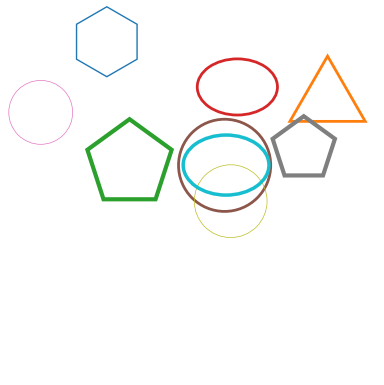[{"shape": "hexagon", "thickness": 1, "radius": 0.45, "center": [0.277, 0.892]}, {"shape": "triangle", "thickness": 2, "radius": 0.56, "center": [0.851, 0.741]}, {"shape": "pentagon", "thickness": 3, "radius": 0.58, "center": [0.336, 0.575]}, {"shape": "oval", "thickness": 2, "radius": 0.52, "center": [0.616, 0.774]}, {"shape": "circle", "thickness": 2, "radius": 0.6, "center": [0.583, 0.571]}, {"shape": "circle", "thickness": 0.5, "radius": 0.41, "center": [0.106, 0.708]}, {"shape": "pentagon", "thickness": 3, "radius": 0.43, "center": [0.789, 0.613]}, {"shape": "circle", "thickness": 0.5, "radius": 0.47, "center": [0.599, 0.477]}, {"shape": "oval", "thickness": 2.5, "radius": 0.56, "center": [0.587, 0.571]}]